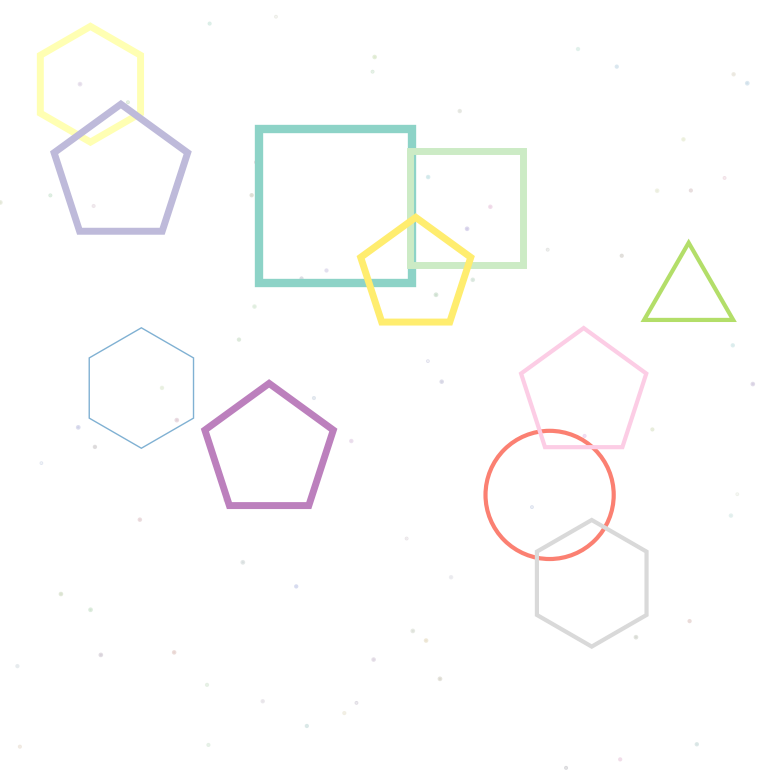[{"shape": "square", "thickness": 3, "radius": 0.5, "center": [0.436, 0.732]}, {"shape": "hexagon", "thickness": 2.5, "radius": 0.38, "center": [0.117, 0.891]}, {"shape": "pentagon", "thickness": 2.5, "radius": 0.46, "center": [0.157, 0.773]}, {"shape": "circle", "thickness": 1.5, "radius": 0.42, "center": [0.714, 0.357]}, {"shape": "hexagon", "thickness": 0.5, "radius": 0.39, "center": [0.184, 0.496]}, {"shape": "triangle", "thickness": 1.5, "radius": 0.33, "center": [0.894, 0.618]}, {"shape": "pentagon", "thickness": 1.5, "radius": 0.43, "center": [0.758, 0.488]}, {"shape": "hexagon", "thickness": 1.5, "radius": 0.41, "center": [0.768, 0.242]}, {"shape": "pentagon", "thickness": 2.5, "radius": 0.44, "center": [0.349, 0.414]}, {"shape": "square", "thickness": 2.5, "radius": 0.37, "center": [0.606, 0.73]}, {"shape": "pentagon", "thickness": 2.5, "radius": 0.38, "center": [0.54, 0.643]}]